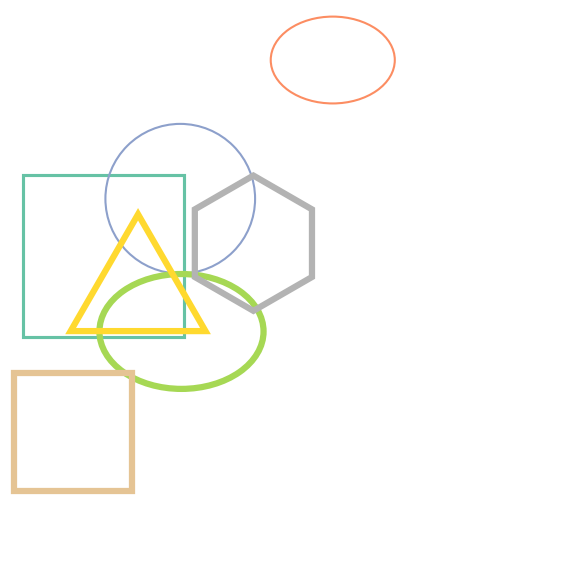[{"shape": "square", "thickness": 1.5, "radius": 0.7, "center": [0.179, 0.556]}, {"shape": "oval", "thickness": 1, "radius": 0.54, "center": [0.576, 0.895]}, {"shape": "circle", "thickness": 1, "radius": 0.65, "center": [0.312, 0.655]}, {"shape": "oval", "thickness": 3, "radius": 0.71, "center": [0.314, 0.425]}, {"shape": "triangle", "thickness": 3, "radius": 0.67, "center": [0.239, 0.493]}, {"shape": "square", "thickness": 3, "radius": 0.51, "center": [0.127, 0.251]}, {"shape": "hexagon", "thickness": 3, "radius": 0.59, "center": [0.439, 0.578]}]